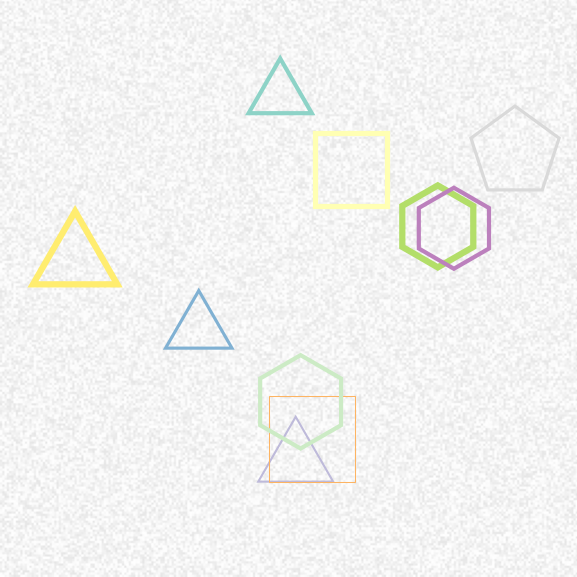[{"shape": "triangle", "thickness": 2, "radius": 0.32, "center": [0.485, 0.835]}, {"shape": "square", "thickness": 2.5, "radius": 0.32, "center": [0.608, 0.705]}, {"shape": "triangle", "thickness": 1, "radius": 0.37, "center": [0.512, 0.203]}, {"shape": "triangle", "thickness": 1.5, "radius": 0.33, "center": [0.344, 0.429]}, {"shape": "square", "thickness": 0.5, "radius": 0.37, "center": [0.54, 0.239]}, {"shape": "hexagon", "thickness": 3, "radius": 0.35, "center": [0.758, 0.607]}, {"shape": "pentagon", "thickness": 1.5, "radius": 0.4, "center": [0.892, 0.735]}, {"shape": "hexagon", "thickness": 2, "radius": 0.35, "center": [0.786, 0.604]}, {"shape": "hexagon", "thickness": 2, "radius": 0.4, "center": [0.521, 0.303]}, {"shape": "triangle", "thickness": 3, "radius": 0.42, "center": [0.13, 0.549]}]